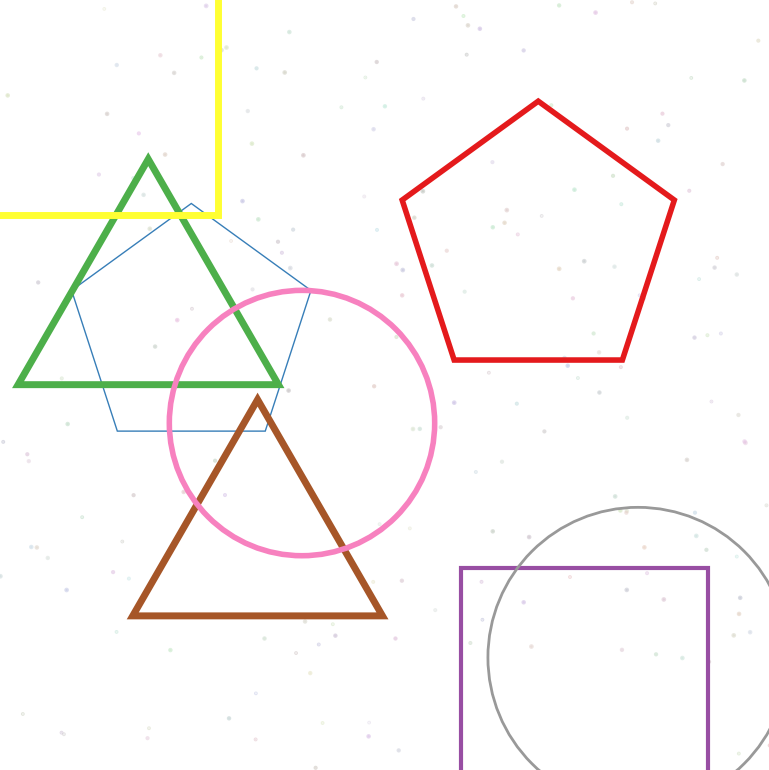[{"shape": "pentagon", "thickness": 2, "radius": 0.93, "center": [0.699, 0.683]}, {"shape": "pentagon", "thickness": 0.5, "radius": 0.82, "center": [0.248, 0.572]}, {"shape": "triangle", "thickness": 2.5, "radius": 0.98, "center": [0.193, 0.598]}, {"shape": "square", "thickness": 1.5, "radius": 0.8, "center": [0.759, 0.101]}, {"shape": "square", "thickness": 2.5, "radius": 0.85, "center": [0.113, 0.891]}, {"shape": "triangle", "thickness": 2.5, "radius": 0.94, "center": [0.335, 0.294]}, {"shape": "circle", "thickness": 2, "radius": 0.86, "center": [0.392, 0.451]}, {"shape": "circle", "thickness": 1, "radius": 0.97, "center": [0.829, 0.146]}]